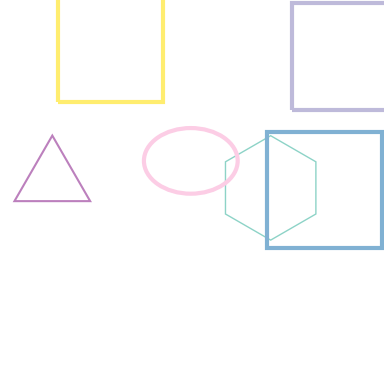[{"shape": "hexagon", "thickness": 1, "radius": 0.68, "center": [0.703, 0.512]}, {"shape": "square", "thickness": 3, "radius": 0.69, "center": [0.898, 0.853]}, {"shape": "square", "thickness": 3, "radius": 0.75, "center": [0.843, 0.507]}, {"shape": "oval", "thickness": 3, "radius": 0.61, "center": [0.496, 0.582]}, {"shape": "triangle", "thickness": 1.5, "radius": 0.57, "center": [0.136, 0.534]}, {"shape": "square", "thickness": 3, "radius": 0.68, "center": [0.287, 0.87]}]